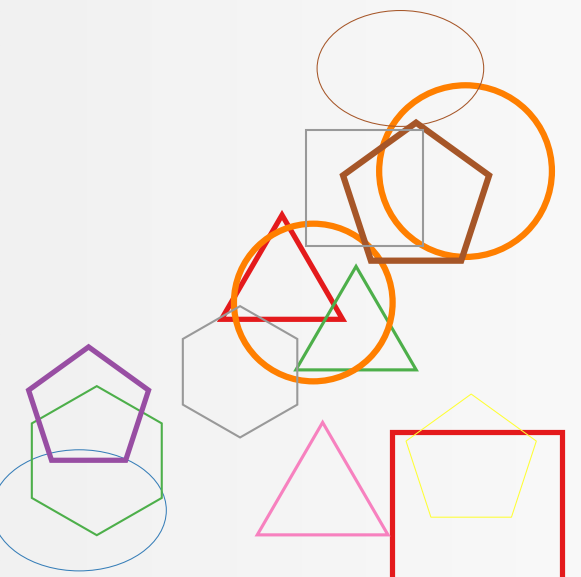[{"shape": "triangle", "thickness": 2.5, "radius": 0.6, "center": [0.485, 0.506]}, {"shape": "square", "thickness": 2.5, "radius": 0.73, "center": [0.821, 0.105]}, {"shape": "oval", "thickness": 0.5, "radius": 0.75, "center": [0.136, 0.115]}, {"shape": "triangle", "thickness": 1.5, "radius": 0.6, "center": [0.613, 0.418]}, {"shape": "hexagon", "thickness": 1, "radius": 0.65, "center": [0.167, 0.201]}, {"shape": "pentagon", "thickness": 2.5, "radius": 0.54, "center": [0.152, 0.29]}, {"shape": "circle", "thickness": 3, "radius": 0.74, "center": [0.801, 0.703]}, {"shape": "circle", "thickness": 3, "radius": 0.68, "center": [0.539, 0.475]}, {"shape": "pentagon", "thickness": 0.5, "radius": 0.59, "center": [0.811, 0.199]}, {"shape": "pentagon", "thickness": 3, "radius": 0.66, "center": [0.716, 0.655]}, {"shape": "oval", "thickness": 0.5, "radius": 0.72, "center": [0.689, 0.881]}, {"shape": "triangle", "thickness": 1.5, "radius": 0.65, "center": [0.555, 0.138]}, {"shape": "hexagon", "thickness": 1, "radius": 0.57, "center": [0.413, 0.355]}, {"shape": "square", "thickness": 1, "radius": 0.5, "center": [0.627, 0.674]}]